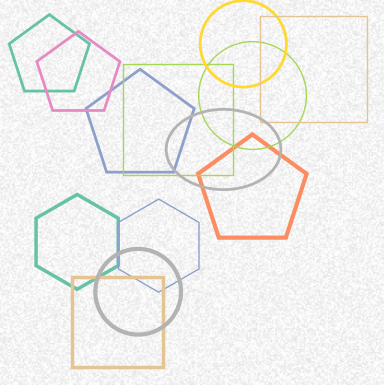[{"shape": "hexagon", "thickness": 2.5, "radius": 0.62, "center": [0.2, 0.372]}, {"shape": "pentagon", "thickness": 2, "radius": 0.55, "center": [0.128, 0.852]}, {"shape": "pentagon", "thickness": 3, "radius": 0.74, "center": [0.655, 0.503]}, {"shape": "hexagon", "thickness": 1, "radius": 0.6, "center": [0.412, 0.362]}, {"shape": "pentagon", "thickness": 2, "radius": 0.74, "center": [0.364, 0.672]}, {"shape": "pentagon", "thickness": 2, "radius": 0.57, "center": [0.204, 0.805]}, {"shape": "circle", "thickness": 1, "radius": 0.7, "center": [0.656, 0.752]}, {"shape": "square", "thickness": 1, "radius": 0.72, "center": [0.462, 0.69]}, {"shape": "circle", "thickness": 2, "radius": 0.56, "center": [0.632, 0.886]}, {"shape": "square", "thickness": 2.5, "radius": 0.59, "center": [0.306, 0.164]}, {"shape": "square", "thickness": 1, "radius": 0.69, "center": [0.814, 0.821]}, {"shape": "circle", "thickness": 3, "radius": 0.56, "center": [0.359, 0.242]}, {"shape": "oval", "thickness": 2, "radius": 0.74, "center": [0.581, 0.612]}]